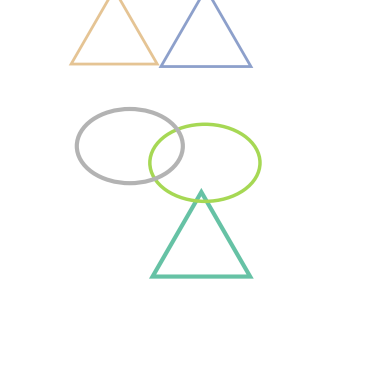[{"shape": "triangle", "thickness": 3, "radius": 0.73, "center": [0.523, 0.355]}, {"shape": "triangle", "thickness": 2, "radius": 0.67, "center": [0.535, 0.895]}, {"shape": "oval", "thickness": 2.5, "radius": 0.72, "center": [0.532, 0.577]}, {"shape": "triangle", "thickness": 2, "radius": 0.65, "center": [0.297, 0.898]}, {"shape": "oval", "thickness": 3, "radius": 0.69, "center": [0.337, 0.621]}]